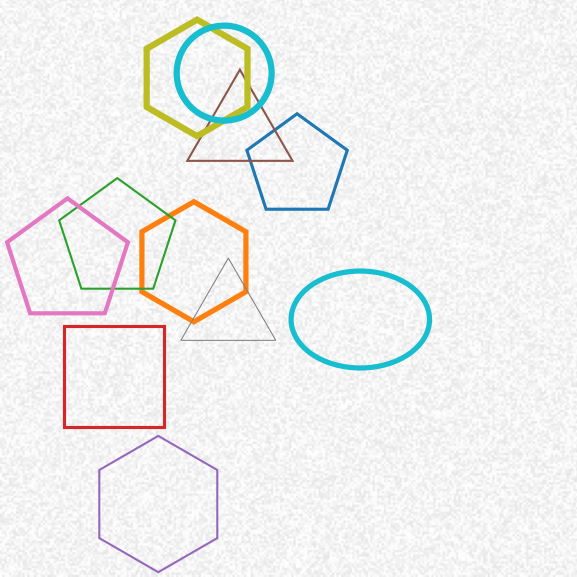[{"shape": "pentagon", "thickness": 1.5, "radius": 0.46, "center": [0.514, 0.711]}, {"shape": "hexagon", "thickness": 2.5, "radius": 0.52, "center": [0.336, 0.546]}, {"shape": "pentagon", "thickness": 1, "radius": 0.53, "center": [0.203, 0.585]}, {"shape": "square", "thickness": 1.5, "radius": 0.44, "center": [0.197, 0.347]}, {"shape": "hexagon", "thickness": 1, "radius": 0.59, "center": [0.274, 0.126]}, {"shape": "triangle", "thickness": 1, "radius": 0.53, "center": [0.415, 0.773]}, {"shape": "pentagon", "thickness": 2, "radius": 0.55, "center": [0.117, 0.546]}, {"shape": "triangle", "thickness": 0.5, "radius": 0.47, "center": [0.395, 0.457]}, {"shape": "hexagon", "thickness": 3, "radius": 0.5, "center": [0.341, 0.864]}, {"shape": "oval", "thickness": 2.5, "radius": 0.6, "center": [0.624, 0.446]}, {"shape": "circle", "thickness": 3, "radius": 0.41, "center": [0.388, 0.873]}]